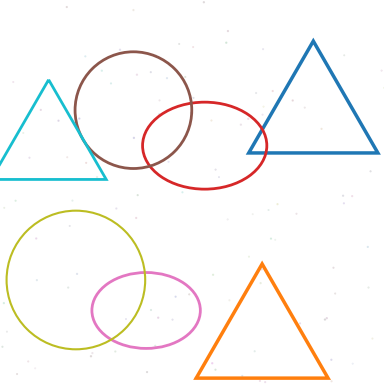[{"shape": "triangle", "thickness": 2.5, "radius": 0.97, "center": [0.814, 0.7]}, {"shape": "triangle", "thickness": 2.5, "radius": 0.99, "center": [0.681, 0.117]}, {"shape": "oval", "thickness": 2, "radius": 0.81, "center": [0.532, 0.622]}, {"shape": "circle", "thickness": 2, "radius": 0.76, "center": [0.347, 0.714]}, {"shape": "oval", "thickness": 2, "radius": 0.7, "center": [0.38, 0.194]}, {"shape": "circle", "thickness": 1.5, "radius": 0.9, "center": [0.197, 0.273]}, {"shape": "triangle", "thickness": 2, "radius": 0.86, "center": [0.126, 0.62]}]